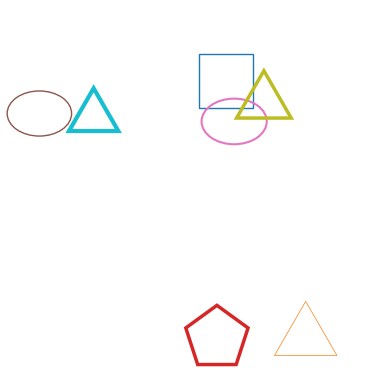[{"shape": "square", "thickness": 1, "radius": 0.35, "center": [0.587, 0.789]}, {"shape": "triangle", "thickness": 0.5, "radius": 0.47, "center": [0.794, 0.123]}, {"shape": "pentagon", "thickness": 2.5, "radius": 0.42, "center": [0.563, 0.122]}, {"shape": "oval", "thickness": 1, "radius": 0.42, "center": [0.102, 0.705]}, {"shape": "oval", "thickness": 1.5, "radius": 0.42, "center": [0.608, 0.685]}, {"shape": "triangle", "thickness": 2.5, "radius": 0.41, "center": [0.685, 0.734]}, {"shape": "triangle", "thickness": 3, "radius": 0.37, "center": [0.243, 0.697]}]